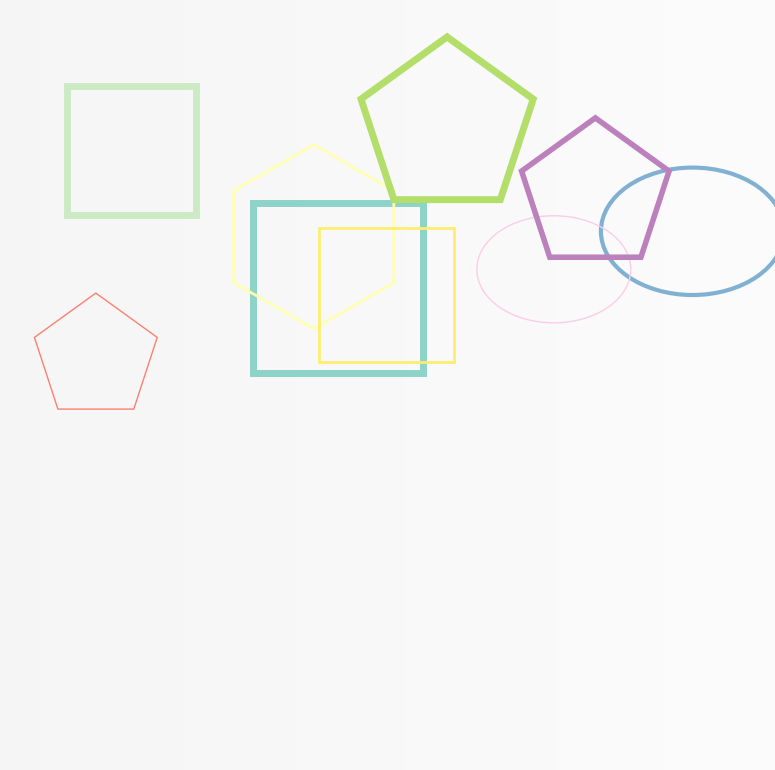[{"shape": "square", "thickness": 2.5, "radius": 0.55, "center": [0.436, 0.626]}, {"shape": "hexagon", "thickness": 1, "radius": 0.6, "center": [0.405, 0.693]}, {"shape": "pentagon", "thickness": 0.5, "radius": 0.42, "center": [0.124, 0.536]}, {"shape": "oval", "thickness": 1.5, "radius": 0.59, "center": [0.894, 0.7]}, {"shape": "pentagon", "thickness": 2.5, "radius": 0.58, "center": [0.577, 0.835]}, {"shape": "oval", "thickness": 0.5, "radius": 0.5, "center": [0.715, 0.65]}, {"shape": "pentagon", "thickness": 2, "radius": 0.5, "center": [0.768, 0.747]}, {"shape": "square", "thickness": 2.5, "radius": 0.42, "center": [0.17, 0.804]}, {"shape": "square", "thickness": 1, "radius": 0.43, "center": [0.499, 0.617]}]